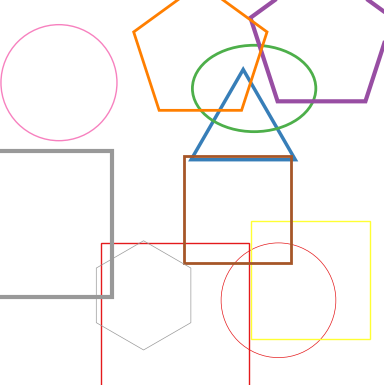[{"shape": "circle", "thickness": 0.5, "radius": 0.74, "center": [0.723, 0.22]}, {"shape": "square", "thickness": 1, "radius": 0.96, "center": [0.454, 0.178]}, {"shape": "triangle", "thickness": 2.5, "radius": 0.78, "center": [0.632, 0.663]}, {"shape": "oval", "thickness": 2, "radius": 0.8, "center": [0.66, 0.77]}, {"shape": "pentagon", "thickness": 3, "radius": 0.97, "center": [0.835, 0.894]}, {"shape": "pentagon", "thickness": 2, "radius": 0.91, "center": [0.52, 0.861]}, {"shape": "square", "thickness": 1, "radius": 0.77, "center": [0.806, 0.272]}, {"shape": "square", "thickness": 2, "radius": 0.7, "center": [0.616, 0.456]}, {"shape": "circle", "thickness": 1, "radius": 0.75, "center": [0.153, 0.785]}, {"shape": "square", "thickness": 3, "radius": 0.95, "center": [0.102, 0.418]}, {"shape": "hexagon", "thickness": 0.5, "radius": 0.71, "center": [0.373, 0.233]}]